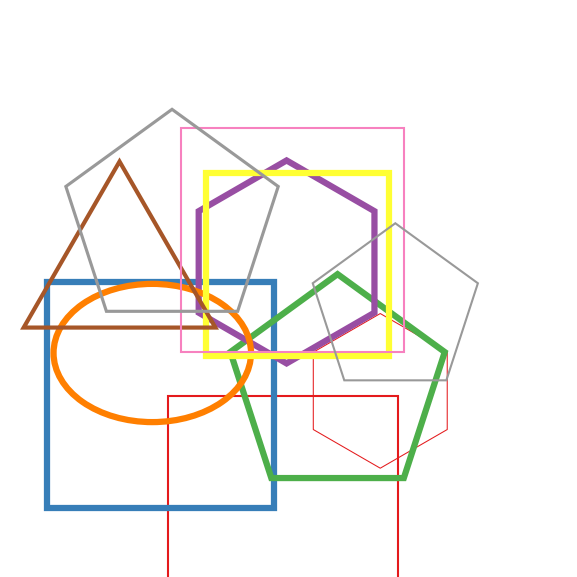[{"shape": "hexagon", "thickness": 0.5, "radius": 0.67, "center": [0.658, 0.322]}, {"shape": "square", "thickness": 1, "radius": 1.0, "center": [0.49, 0.115]}, {"shape": "square", "thickness": 3, "radius": 0.98, "center": [0.278, 0.315]}, {"shape": "pentagon", "thickness": 3, "radius": 0.98, "center": [0.585, 0.329]}, {"shape": "hexagon", "thickness": 3, "radius": 0.88, "center": [0.496, 0.546]}, {"shape": "oval", "thickness": 3, "radius": 0.85, "center": [0.264, 0.388]}, {"shape": "square", "thickness": 3, "radius": 0.79, "center": [0.516, 0.542]}, {"shape": "triangle", "thickness": 2, "radius": 0.96, "center": [0.207, 0.528]}, {"shape": "square", "thickness": 1, "radius": 0.97, "center": [0.506, 0.583]}, {"shape": "pentagon", "thickness": 1, "radius": 0.75, "center": [0.685, 0.462]}, {"shape": "pentagon", "thickness": 1.5, "radius": 0.97, "center": [0.298, 0.616]}]